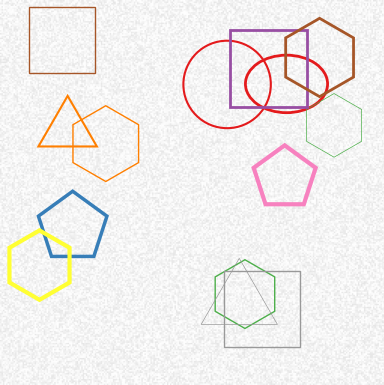[{"shape": "oval", "thickness": 2, "radius": 0.53, "center": [0.744, 0.782]}, {"shape": "circle", "thickness": 1.5, "radius": 0.57, "center": [0.59, 0.781]}, {"shape": "pentagon", "thickness": 2.5, "radius": 0.47, "center": [0.189, 0.41]}, {"shape": "hexagon", "thickness": 0.5, "radius": 0.41, "center": [0.868, 0.674]}, {"shape": "hexagon", "thickness": 1, "radius": 0.45, "center": [0.636, 0.236]}, {"shape": "square", "thickness": 2, "radius": 0.5, "center": [0.698, 0.822]}, {"shape": "triangle", "thickness": 1.5, "radius": 0.44, "center": [0.176, 0.663]}, {"shape": "hexagon", "thickness": 1, "radius": 0.49, "center": [0.275, 0.627]}, {"shape": "hexagon", "thickness": 3, "radius": 0.45, "center": [0.103, 0.311]}, {"shape": "hexagon", "thickness": 2, "radius": 0.51, "center": [0.83, 0.851]}, {"shape": "square", "thickness": 1, "radius": 0.42, "center": [0.161, 0.896]}, {"shape": "pentagon", "thickness": 3, "radius": 0.42, "center": [0.739, 0.538]}, {"shape": "triangle", "thickness": 0.5, "radius": 0.57, "center": [0.621, 0.215]}, {"shape": "square", "thickness": 1, "radius": 0.49, "center": [0.679, 0.198]}]